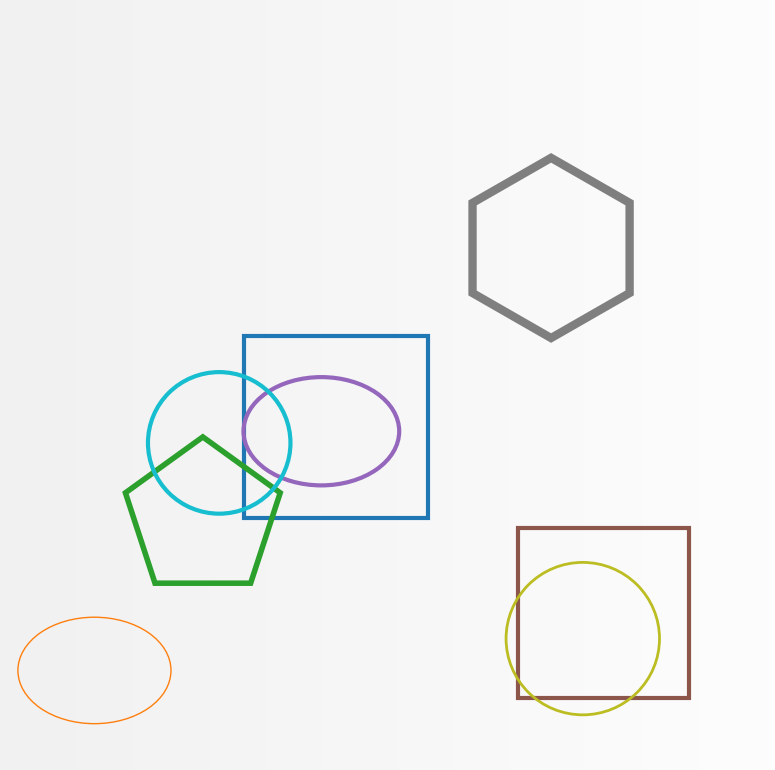[{"shape": "square", "thickness": 1.5, "radius": 0.59, "center": [0.434, 0.445]}, {"shape": "oval", "thickness": 0.5, "radius": 0.49, "center": [0.122, 0.129]}, {"shape": "pentagon", "thickness": 2, "radius": 0.52, "center": [0.262, 0.328]}, {"shape": "oval", "thickness": 1.5, "radius": 0.5, "center": [0.415, 0.44]}, {"shape": "square", "thickness": 1.5, "radius": 0.55, "center": [0.779, 0.204]}, {"shape": "hexagon", "thickness": 3, "radius": 0.59, "center": [0.711, 0.678]}, {"shape": "circle", "thickness": 1, "radius": 0.49, "center": [0.752, 0.171]}, {"shape": "circle", "thickness": 1.5, "radius": 0.46, "center": [0.283, 0.425]}]